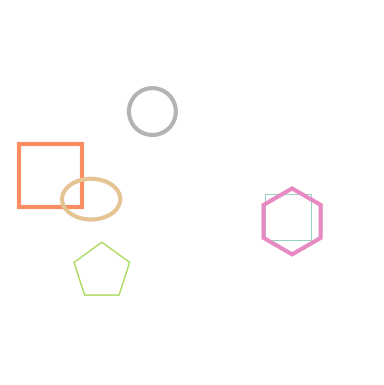[{"shape": "square", "thickness": 0.5, "radius": 0.3, "center": [0.749, 0.437]}, {"shape": "square", "thickness": 3, "radius": 0.41, "center": [0.131, 0.545]}, {"shape": "hexagon", "thickness": 3, "radius": 0.43, "center": [0.759, 0.425]}, {"shape": "pentagon", "thickness": 1, "radius": 0.38, "center": [0.265, 0.295]}, {"shape": "oval", "thickness": 3, "radius": 0.38, "center": [0.237, 0.483]}, {"shape": "circle", "thickness": 3, "radius": 0.3, "center": [0.396, 0.71]}]